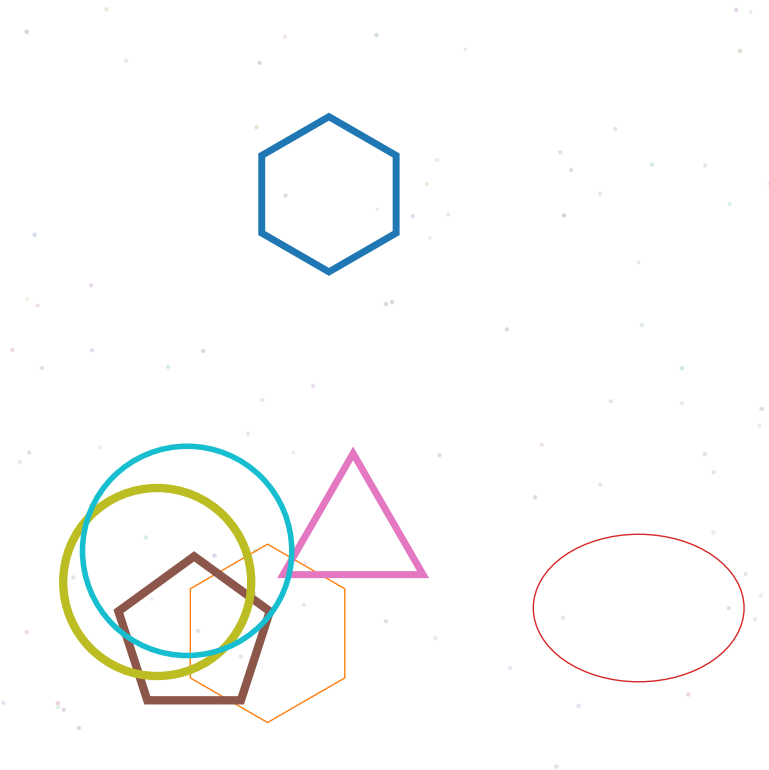[{"shape": "hexagon", "thickness": 2.5, "radius": 0.5, "center": [0.427, 0.748]}, {"shape": "hexagon", "thickness": 0.5, "radius": 0.58, "center": [0.347, 0.177]}, {"shape": "oval", "thickness": 0.5, "radius": 0.68, "center": [0.829, 0.21]}, {"shape": "pentagon", "thickness": 3, "radius": 0.52, "center": [0.252, 0.174]}, {"shape": "triangle", "thickness": 2.5, "radius": 0.52, "center": [0.459, 0.306]}, {"shape": "circle", "thickness": 3, "radius": 0.61, "center": [0.204, 0.244]}, {"shape": "circle", "thickness": 2, "radius": 0.68, "center": [0.243, 0.285]}]